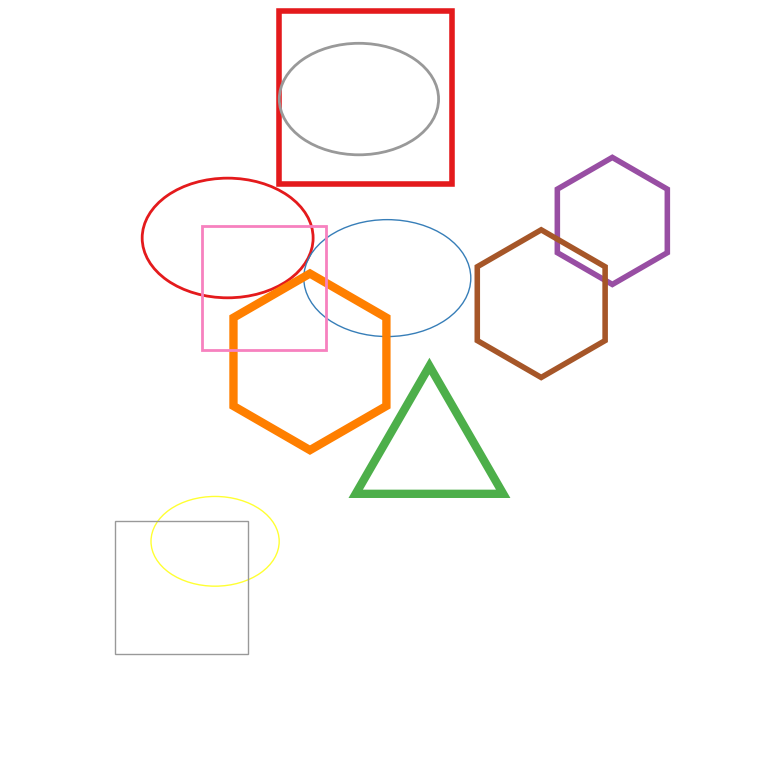[{"shape": "oval", "thickness": 1, "radius": 0.55, "center": [0.296, 0.691]}, {"shape": "square", "thickness": 2, "radius": 0.56, "center": [0.474, 0.874]}, {"shape": "oval", "thickness": 0.5, "radius": 0.54, "center": [0.503, 0.639]}, {"shape": "triangle", "thickness": 3, "radius": 0.55, "center": [0.558, 0.414]}, {"shape": "hexagon", "thickness": 2, "radius": 0.41, "center": [0.795, 0.713]}, {"shape": "hexagon", "thickness": 3, "radius": 0.57, "center": [0.403, 0.53]}, {"shape": "oval", "thickness": 0.5, "radius": 0.42, "center": [0.279, 0.297]}, {"shape": "hexagon", "thickness": 2, "radius": 0.48, "center": [0.703, 0.606]}, {"shape": "square", "thickness": 1, "radius": 0.4, "center": [0.343, 0.626]}, {"shape": "square", "thickness": 0.5, "radius": 0.43, "center": [0.235, 0.237]}, {"shape": "oval", "thickness": 1, "radius": 0.52, "center": [0.466, 0.871]}]